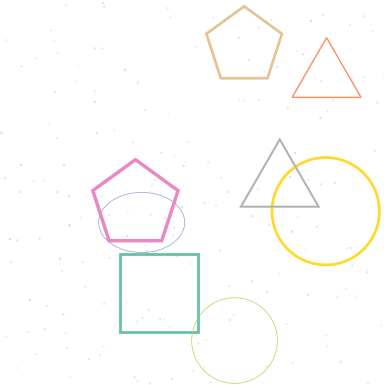[{"shape": "square", "thickness": 2, "radius": 0.51, "center": [0.413, 0.239]}, {"shape": "triangle", "thickness": 1, "radius": 0.52, "center": [0.848, 0.799]}, {"shape": "oval", "thickness": 0.5, "radius": 0.56, "center": [0.368, 0.422]}, {"shape": "pentagon", "thickness": 2.5, "radius": 0.58, "center": [0.352, 0.469]}, {"shape": "circle", "thickness": 0.5, "radius": 0.56, "center": [0.609, 0.115]}, {"shape": "circle", "thickness": 2, "radius": 0.7, "center": [0.846, 0.451]}, {"shape": "pentagon", "thickness": 2, "radius": 0.52, "center": [0.634, 0.88]}, {"shape": "triangle", "thickness": 1.5, "radius": 0.58, "center": [0.727, 0.521]}]